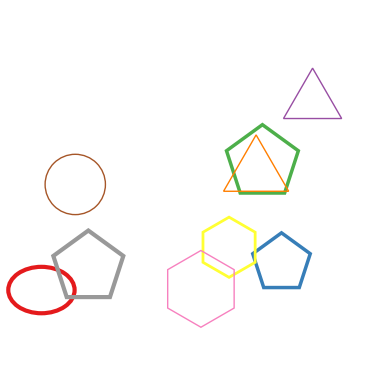[{"shape": "oval", "thickness": 3, "radius": 0.43, "center": [0.108, 0.247]}, {"shape": "pentagon", "thickness": 2.5, "radius": 0.39, "center": [0.731, 0.317]}, {"shape": "pentagon", "thickness": 2.5, "radius": 0.49, "center": [0.682, 0.578]}, {"shape": "triangle", "thickness": 1, "radius": 0.44, "center": [0.812, 0.736]}, {"shape": "triangle", "thickness": 1, "radius": 0.49, "center": [0.665, 0.552]}, {"shape": "hexagon", "thickness": 2, "radius": 0.39, "center": [0.595, 0.358]}, {"shape": "circle", "thickness": 1, "radius": 0.39, "center": [0.195, 0.521]}, {"shape": "hexagon", "thickness": 1, "radius": 0.5, "center": [0.522, 0.25]}, {"shape": "pentagon", "thickness": 3, "radius": 0.48, "center": [0.229, 0.306]}]